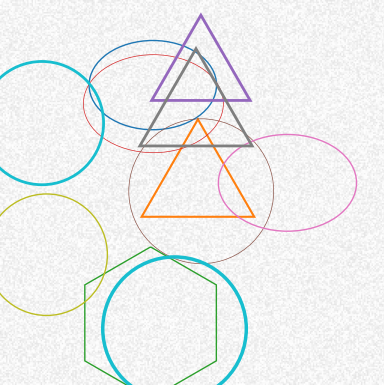[{"shape": "oval", "thickness": 1, "radius": 0.83, "center": [0.397, 0.779]}, {"shape": "triangle", "thickness": 1.5, "radius": 0.84, "center": [0.514, 0.521]}, {"shape": "hexagon", "thickness": 1, "radius": 0.99, "center": [0.391, 0.161]}, {"shape": "oval", "thickness": 0.5, "radius": 0.91, "center": [0.398, 0.731]}, {"shape": "triangle", "thickness": 2, "radius": 0.74, "center": [0.522, 0.813]}, {"shape": "circle", "thickness": 0.5, "radius": 0.94, "center": [0.523, 0.503]}, {"shape": "oval", "thickness": 1, "radius": 0.9, "center": [0.747, 0.525]}, {"shape": "triangle", "thickness": 2, "radius": 0.84, "center": [0.509, 0.705]}, {"shape": "circle", "thickness": 1, "radius": 0.79, "center": [0.121, 0.338]}, {"shape": "circle", "thickness": 2, "radius": 0.8, "center": [0.109, 0.68]}, {"shape": "circle", "thickness": 2.5, "radius": 0.93, "center": [0.453, 0.146]}]